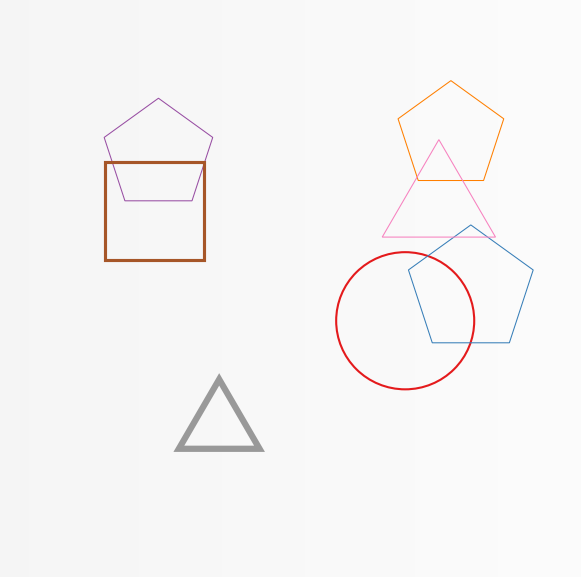[{"shape": "circle", "thickness": 1, "radius": 0.59, "center": [0.697, 0.444]}, {"shape": "pentagon", "thickness": 0.5, "radius": 0.56, "center": [0.81, 0.497]}, {"shape": "pentagon", "thickness": 0.5, "radius": 0.49, "center": [0.273, 0.731]}, {"shape": "pentagon", "thickness": 0.5, "radius": 0.48, "center": [0.776, 0.764]}, {"shape": "square", "thickness": 1.5, "radius": 0.42, "center": [0.266, 0.633]}, {"shape": "triangle", "thickness": 0.5, "radius": 0.56, "center": [0.755, 0.645]}, {"shape": "triangle", "thickness": 3, "radius": 0.4, "center": [0.377, 0.262]}]